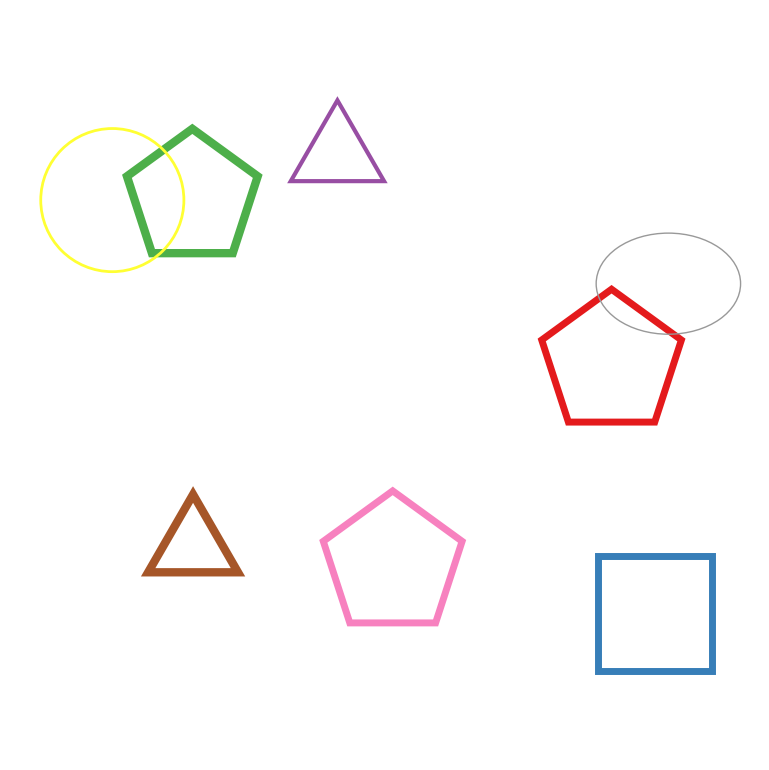[{"shape": "pentagon", "thickness": 2.5, "radius": 0.48, "center": [0.794, 0.529]}, {"shape": "square", "thickness": 2.5, "radius": 0.37, "center": [0.851, 0.203]}, {"shape": "pentagon", "thickness": 3, "radius": 0.45, "center": [0.25, 0.743]}, {"shape": "triangle", "thickness": 1.5, "radius": 0.35, "center": [0.438, 0.8]}, {"shape": "circle", "thickness": 1, "radius": 0.46, "center": [0.146, 0.74]}, {"shape": "triangle", "thickness": 3, "radius": 0.34, "center": [0.251, 0.29]}, {"shape": "pentagon", "thickness": 2.5, "radius": 0.47, "center": [0.51, 0.268]}, {"shape": "oval", "thickness": 0.5, "radius": 0.47, "center": [0.868, 0.632]}]